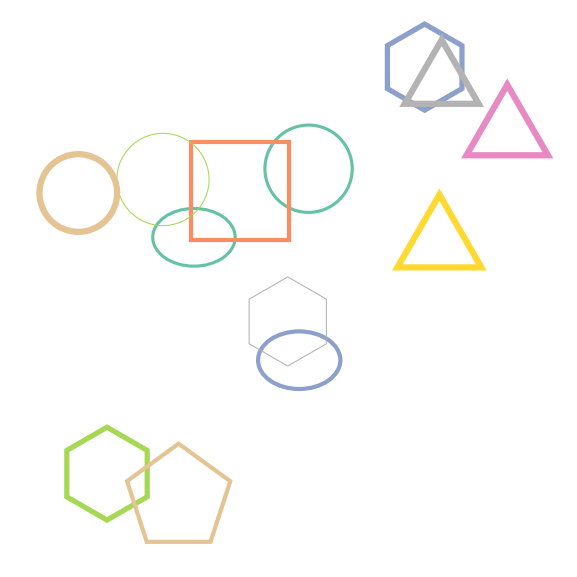[{"shape": "oval", "thickness": 1.5, "radius": 0.36, "center": [0.336, 0.588]}, {"shape": "circle", "thickness": 1.5, "radius": 0.38, "center": [0.534, 0.707]}, {"shape": "square", "thickness": 2, "radius": 0.42, "center": [0.416, 0.669]}, {"shape": "oval", "thickness": 2, "radius": 0.36, "center": [0.518, 0.375]}, {"shape": "hexagon", "thickness": 2.5, "radius": 0.37, "center": [0.735, 0.883]}, {"shape": "triangle", "thickness": 3, "radius": 0.41, "center": [0.878, 0.771]}, {"shape": "circle", "thickness": 0.5, "radius": 0.4, "center": [0.282, 0.688]}, {"shape": "hexagon", "thickness": 2.5, "radius": 0.4, "center": [0.185, 0.179]}, {"shape": "triangle", "thickness": 3, "radius": 0.42, "center": [0.761, 0.578]}, {"shape": "circle", "thickness": 3, "radius": 0.34, "center": [0.136, 0.665]}, {"shape": "pentagon", "thickness": 2, "radius": 0.47, "center": [0.309, 0.137]}, {"shape": "hexagon", "thickness": 0.5, "radius": 0.39, "center": [0.498, 0.442]}, {"shape": "triangle", "thickness": 3, "radius": 0.37, "center": [0.765, 0.856]}]